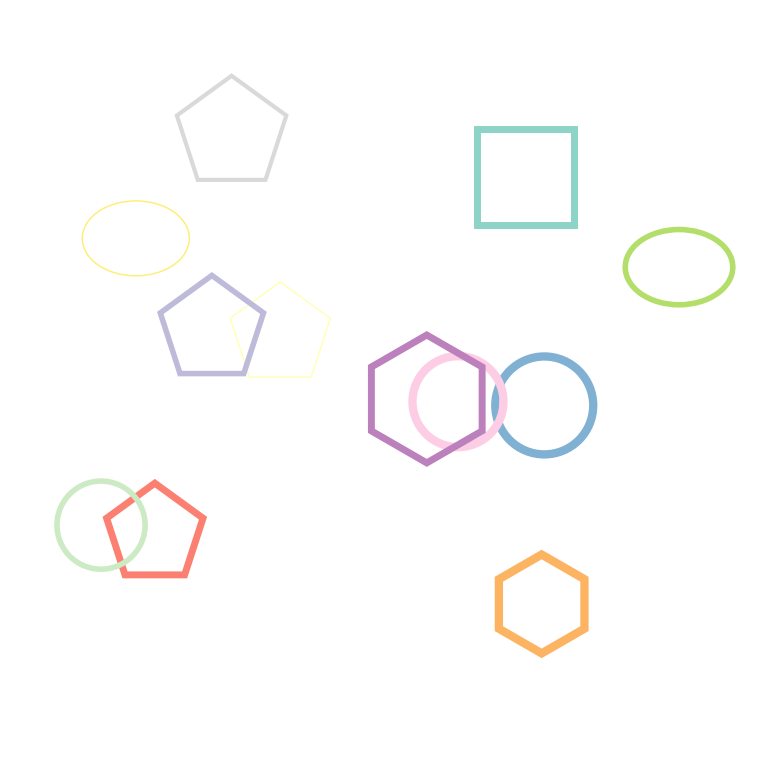[{"shape": "square", "thickness": 2.5, "radius": 0.31, "center": [0.683, 0.77]}, {"shape": "pentagon", "thickness": 0.5, "radius": 0.34, "center": [0.364, 0.566]}, {"shape": "pentagon", "thickness": 2, "radius": 0.35, "center": [0.275, 0.572]}, {"shape": "pentagon", "thickness": 2.5, "radius": 0.33, "center": [0.201, 0.307]}, {"shape": "circle", "thickness": 3, "radius": 0.32, "center": [0.707, 0.473]}, {"shape": "hexagon", "thickness": 3, "radius": 0.32, "center": [0.703, 0.216]}, {"shape": "oval", "thickness": 2, "radius": 0.35, "center": [0.882, 0.653]}, {"shape": "circle", "thickness": 3, "radius": 0.3, "center": [0.595, 0.478]}, {"shape": "pentagon", "thickness": 1.5, "radius": 0.37, "center": [0.301, 0.827]}, {"shape": "hexagon", "thickness": 2.5, "radius": 0.42, "center": [0.554, 0.482]}, {"shape": "circle", "thickness": 2, "radius": 0.29, "center": [0.131, 0.318]}, {"shape": "oval", "thickness": 0.5, "radius": 0.35, "center": [0.176, 0.69]}]